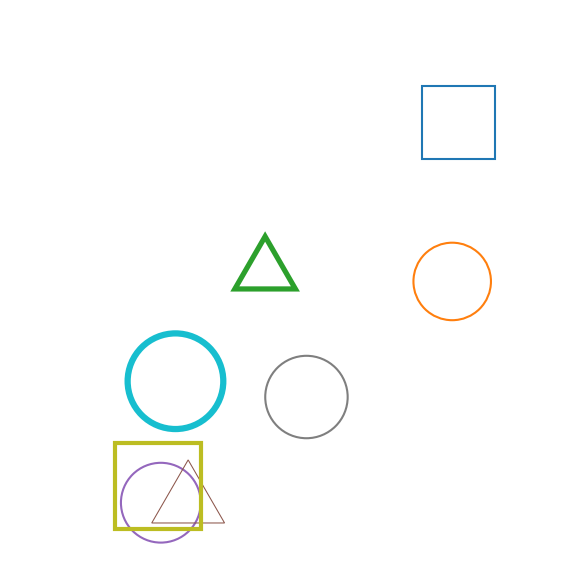[{"shape": "square", "thickness": 1, "radius": 0.32, "center": [0.794, 0.787]}, {"shape": "circle", "thickness": 1, "radius": 0.34, "center": [0.783, 0.512]}, {"shape": "triangle", "thickness": 2.5, "radius": 0.3, "center": [0.459, 0.529]}, {"shape": "circle", "thickness": 1, "radius": 0.35, "center": [0.279, 0.129]}, {"shape": "triangle", "thickness": 0.5, "radius": 0.36, "center": [0.326, 0.13]}, {"shape": "circle", "thickness": 1, "radius": 0.36, "center": [0.531, 0.312]}, {"shape": "square", "thickness": 2, "radius": 0.37, "center": [0.273, 0.158]}, {"shape": "circle", "thickness": 3, "radius": 0.41, "center": [0.304, 0.339]}]